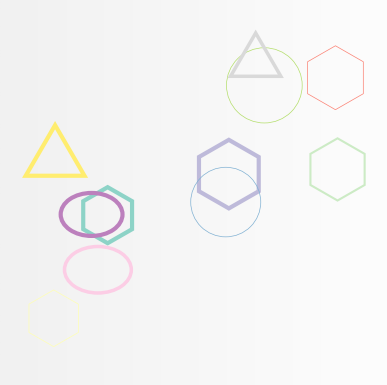[{"shape": "hexagon", "thickness": 3, "radius": 0.36, "center": [0.278, 0.441]}, {"shape": "hexagon", "thickness": 0.5, "radius": 0.37, "center": [0.139, 0.173]}, {"shape": "hexagon", "thickness": 3, "radius": 0.45, "center": [0.591, 0.548]}, {"shape": "hexagon", "thickness": 0.5, "radius": 0.42, "center": [0.866, 0.798]}, {"shape": "circle", "thickness": 0.5, "radius": 0.45, "center": [0.583, 0.475]}, {"shape": "circle", "thickness": 0.5, "radius": 0.49, "center": [0.682, 0.778]}, {"shape": "oval", "thickness": 2.5, "radius": 0.43, "center": [0.253, 0.299]}, {"shape": "triangle", "thickness": 2.5, "radius": 0.37, "center": [0.66, 0.839]}, {"shape": "oval", "thickness": 3, "radius": 0.4, "center": [0.236, 0.443]}, {"shape": "hexagon", "thickness": 1.5, "radius": 0.4, "center": [0.871, 0.56]}, {"shape": "triangle", "thickness": 3, "radius": 0.44, "center": [0.142, 0.587]}]